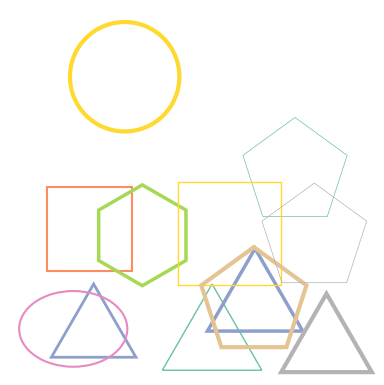[{"shape": "pentagon", "thickness": 0.5, "radius": 0.71, "center": [0.766, 0.553]}, {"shape": "triangle", "thickness": 1, "radius": 0.75, "center": [0.551, 0.113]}, {"shape": "square", "thickness": 1.5, "radius": 0.55, "center": [0.233, 0.406]}, {"shape": "triangle", "thickness": 2, "radius": 0.63, "center": [0.243, 0.136]}, {"shape": "triangle", "thickness": 2.5, "radius": 0.71, "center": [0.663, 0.212]}, {"shape": "oval", "thickness": 1.5, "radius": 0.7, "center": [0.19, 0.146]}, {"shape": "hexagon", "thickness": 2.5, "radius": 0.65, "center": [0.37, 0.389]}, {"shape": "square", "thickness": 1, "radius": 0.67, "center": [0.596, 0.393]}, {"shape": "circle", "thickness": 3, "radius": 0.71, "center": [0.324, 0.801]}, {"shape": "pentagon", "thickness": 3, "radius": 0.72, "center": [0.659, 0.214]}, {"shape": "triangle", "thickness": 3, "radius": 0.68, "center": [0.848, 0.101]}, {"shape": "pentagon", "thickness": 0.5, "radius": 0.72, "center": [0.816, 0.381]}]